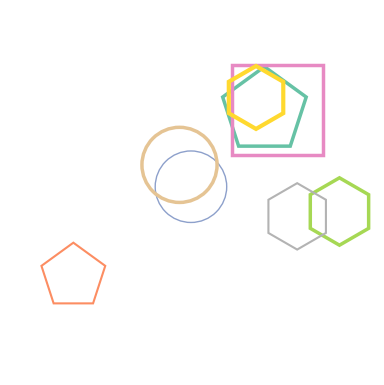[{"shape": "pentagon", "thickness": 2.5, "radius": 0.57, "center": [0.687, 0.713]}, {"shape": "pentagon", "thickness": 1.5, "radius": 0.44, "center": [0.191, 0.282]}, {"shape": "circle", "thickness": 1, "radius": 0.46, "center": [0.496, 0.515]}, {"shape": "square", "thickness": 2.5, "radius": 0.59, "center": [0.72, 0.715]}, {"shape": "hexagon", "thickness": 2.5, "radius": 0.44, "center": [0.882, 0.451]}, {"shape": "hexagon", "thickness": 3, "radius": 0.41, "center": [0.665, 0.747]}, {"shape": "circle", "thickness": 2.5, "radius": 0.49, "center": [0.466, 0.572]}, {"shape": "hexagon", "thickness": 1.5, "radius": 0.43, "center": [0.772, 0.438]}]